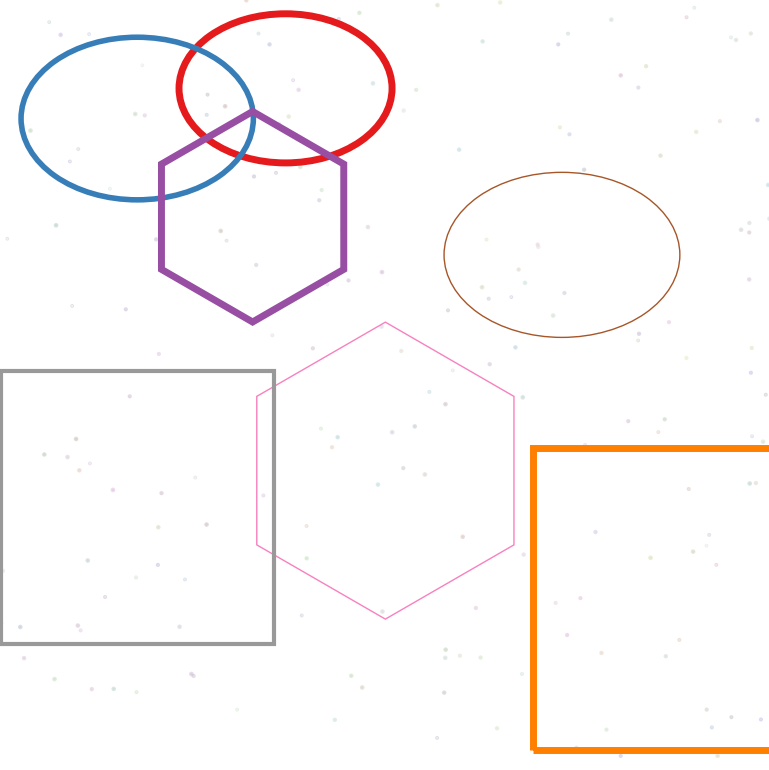[{"shape": "oval", "thickness": 2.5, "radius": 0.69, "center": [0.371, 0.885]}, {"shape": "oval", "thickness": 2, "radius": 0.75, "center": [0.178, 0.846]}, {"shape": "hexagon", "thickness": 2.5, "radius": 0.68, "center": [0.328, 0.719]}, {"shape": "square", "thickness": 2.5, "radius": 0.98, "center": [0.889, 0.223]}, {"shape": "oval", "thickness": 0.5, "radius": 0.77, "center": [0.73, 0.669]}, {"shape": "hexagon", "thickness": 0.5, "radius": 0.96, "center": [0.5, 0.389]}, {"shape": "square", "thickness": 1.5, "radius": 0.89, "center": [0.178, 0.341]}]